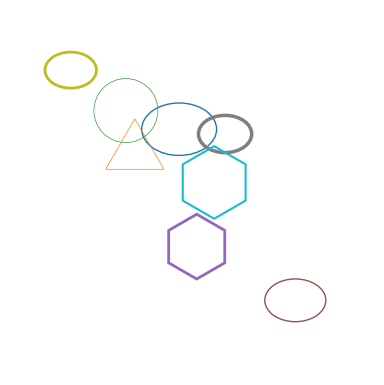[{"shape": "oval", "thickness": 1, "radius": 0.49, "center": [0.465, 0.664]}, {"shape": "triangle", "thickness": 0.5, "radius": 0.44, "center": [0.35, 0.604]}, {"shape": "circle", "thickness": 0.5, "radius": 0.42, "center": [0.327, 0.713]}, {"shape": "hexagon", "thickness": 2, "radius": 0.42, "center": [0.511, 0.359]}, {"shape": "oval", "thickness": 1, "radius": 0.4, "center": [0.767, 0.22]}, {"shape": "oval", "thickness": 2.5, "radius": 0.35, "center": [0.585, 0.652]}, {"shape": "oval", "thickness": 2, "radius": 0.33, "center": [0.184, 0.818]}, {"shape": "hexagon", "thickness": 1.5, "radius": 0.47, "center": [0.556, 0.526]}]